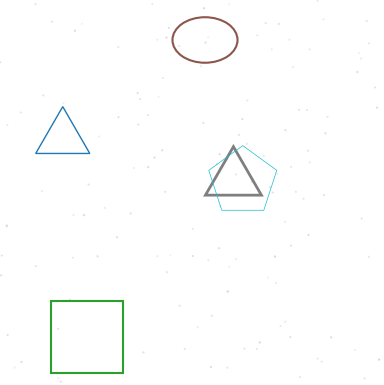[{"shape": "triangle", "thickness": 1, "radius": 0.41, "center": [0.163, 0.642]}, {"shape": "square", "thickness": 1.5, "radius": 0.47, "center": [0.225, 0.125]}, {"shape": "oval", "thickness": 1.5, "radius": 0.42, "center": [0.532, 0.896]}, {"shape": "triangle", "thickness": 2, "radius": 0.42, "center": [0.606, 0.535]}, {"shape": "pentagon", "thickness": 0.5, "radius": 0.46, "center": [0.631, 0.529]}]